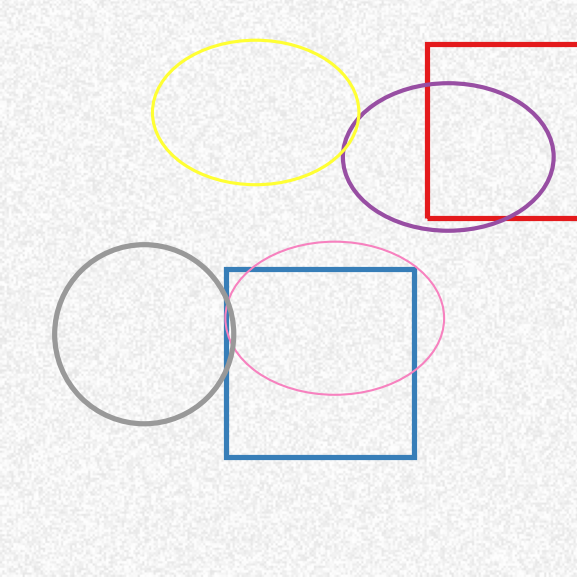[{"shape": "square", "thickness": 2.5, "radius": 0.75, "center": [0.891, 0.772]}, {"shape": "square", "thickness": 2.5, "radius": 0.81, "center": [0.554, 0.37]}, {"shape": "oval", "thickness": 2, "radius": 0.91, "center": [0.776, 0.727]}, {"shape": "oval", "thickness": 1.5, "radius": 0.89, "center": [0.443, 0.804]}, {"shape": "oval", "thickness": 1, "radius": 0.95, "center": [0.58, 0.448]}, {"shape": "circle", "thickness": 2.5, "radius": 0.78, "center": [0.25, 0.42]}]